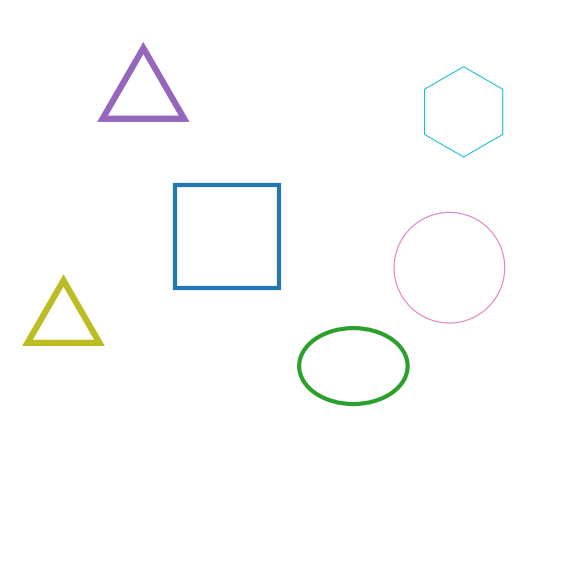[{"shape": "square", "thickness": 2, "radius": 0.45, "center": [0.394, 0.589]}, {"shape": "oval", "thickness": 2, "radius": 0.47, "center": [0.612, 0.365]}, {"shape": "triangle", "thickness": 3, "radius": 0.41, "center": [0.248, 0.834]}, {"shape": "circle", "thickness": 0.5, "radius": 0.48, "center": [0.778, 0.536]}, {"shape": "triangle", "thickness": 3, "radius": 0.36, "center": [0.11, 0.441]}, {"shape": "hexagon", "thickness": 0.5, "radius": 0.39, "center": [0.803, 0.805]}]